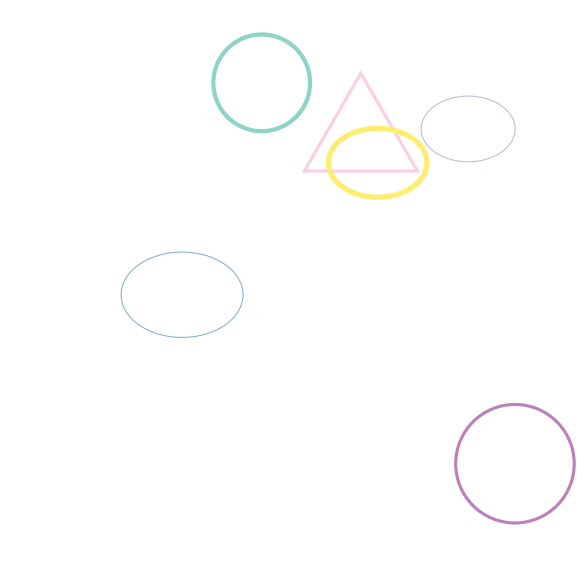[{"shape": "circle", "thickness": 2, "radius": 0.42, "center": [0.453, 0.856]}, {"shape": "oval", "thickness": 0.5, "radius": 0.41, "center": [0.811, 0.776]}, {"shape": "oval", "thickness": 0.5, "radius": 0.53, "center": [0.315, 0.489]}, {"shape": "triangle", "thickness": 1.5, "radius": 0.56, "center": [0.625, 0.759]}, {"shape": "circle", "thickness": 1.5, "radius": 0.51, "center": [0.892, 0.196]}, {"shape": "oval", "thickness": 2.5, "radius": 0.43, "center": [0.654, 0.717]}]